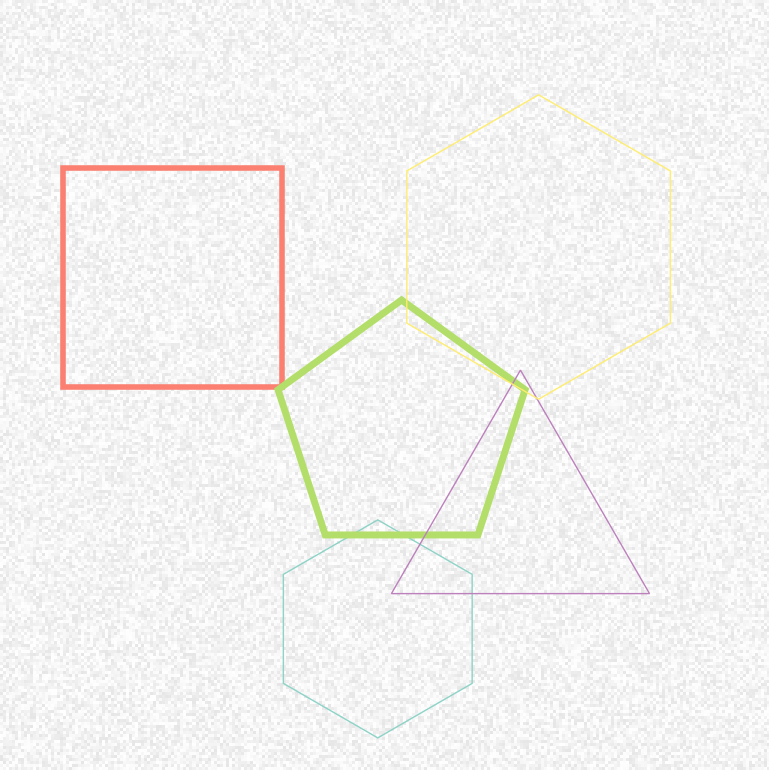[{"shape": "hexagon", "thickness": 0.5, "radius": 0.71, "center": [0.491, 0.183]}, {"shape": "square", "thickness": 2, "radius": 0.71, "center": [0.224, 0.639]}, {"shape": "pentagon", "thickness": 2.5, "radius": 0.84, "center": [0.522, 0.442]}, {"shape": "triangle", "thickness": 0.5, "radius": 0.97, "center": [0.676, 0.326]}, {"shape": "hexagon", "thickness": 0.5, "radius": 0.99, "center": [0.699, 0.679]}]